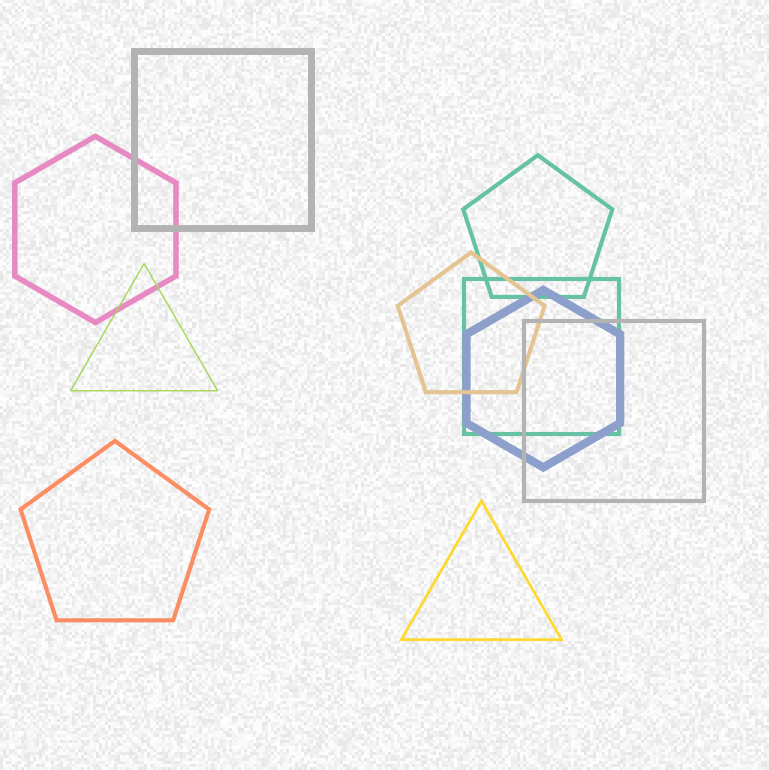[{"shape": "square", "thickness": 1.5, "radius": 0.51, "center": [0.703, 0.537]}, {"shape": "pentagon", "thickness": 1.5, "radius": 0.51, "center": [0.698, 0.697]}, {"shape": "pentagon", "thickness": 1.5, "radius": 0.64, "center": [0.149, 0.299]}, {"shape": "hexagon", "thickness": 3, "radius": 0.58, "center": [0.706, 0.508]}, {"shape": "hexagon", "thickness": 2, "radius": 0.6, "center": [0.124, 0.702]}, {"shape": "triangle", "thickness": 0.5, "radius": 0.55, "center": [0.187, 0.548]}, {"shape": "triangle", "thickness": 1, "radius": 0.6, "center": [0.625, 0.229]}, {"shape": "pentagon", "thickness": 1.5, "radius": 0.5, "center": [0.612, 0.572]}, {"shape": "square", "thickness": 1.5, "radius": 0.58, "center": [0.798, 0.466]}, {"shape": "square", "thickness": 2.5, "radius": 0.57, "center": [0.289, 0.819]}]